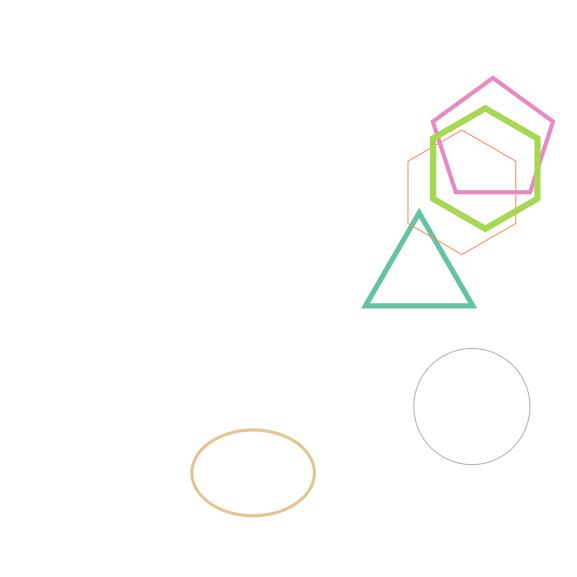[{"shape": "triangle", "thickness": 2.5, "radius": 0.54, "center": [0.726, 0.523]}, {"shape": "hexagon", "thickness": 0.5, "radius": 0.54, "center": [0.8, 0.666]}, {"shape": "pentagon", "thickness": 2, "radius": 0.55, "center": [0.854, 0.755]}, {"shape": "hexagon", "thickness": 3, "radius": 0.52, "center": [0.84, 0.707]}, {"shape": "oval", "thickness": 1.5, "radius": 0.53, "center": [0.438, 0.18]}, {"shape": "circle", "thickness": 0.5, "radius": 0.5, "center": [0.817, 0.295]}]